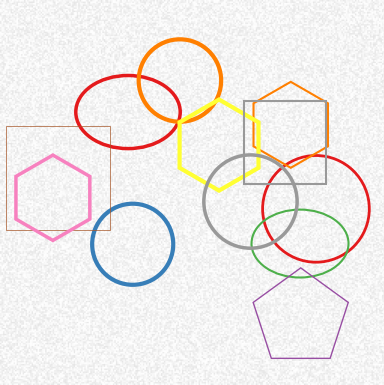[{"shape": "oval", "thickness": 2.5, "radius": 0.68, "center": [0.332, 0.709]}, {"shape": "circle", "thickness": 2, "radius": 0.69, "center": [0.821, 0.458]}, {"shape": "circle", "thickness": 3, "radius": 0.53, "center": [0.345, 0.366]}, {"shape": "oval", "thickness": 1.5, "radius": 0.63, "center": [0.779, 0.367]}, {"shape": "pentagon", "thickness": 1, "radius": 0.65, "center": [0.781, 0.174]}, {"shape": "circle", "thickness": 3, "radius": 0.54, "center": [0.467, 0.791]}, {"shape": "hexagon", "thickness": 1.5, "radius": 0.56, "center": [0.755, 0.676]}, {"shape": "hexagon", "thickness": 3, "radius": 0.59, "center": [0.569, 0.623]}, {"shape": "square", "thickness": 0.5, "radius": 0.68, "center": [0.15, 0.537]}, {"shape": "hexagon", "thickness": 2.5, "radius": 0.55, "center": [0.137, 0.486]}, {"shape": "square", "thickness": 1.5, "radius": 0.53, "center": [0.74, 0.63]}, {"shape": "circle", "thickness": 2.5, "radius": 0.61, "center": [0.651, 0.476]}]